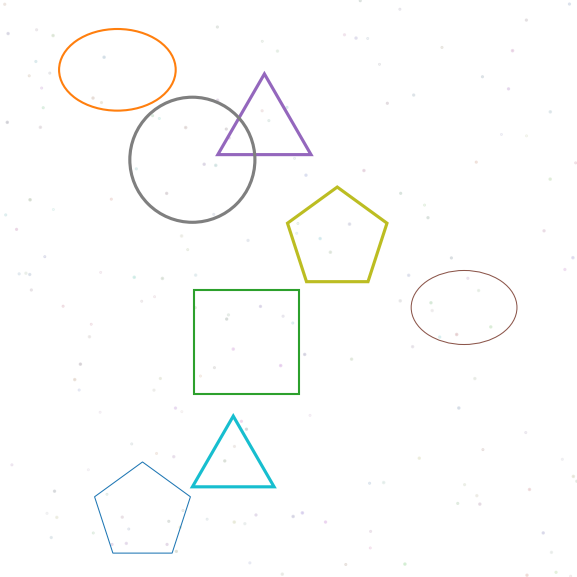[{"shape": "pentagon", "thickness": 0.5, "radius": 0.44, "center": [0.247, 0.112]}, {"shape": "oval", "thickness": 1, "radius": 0.5, "center": [0.203, 0.878]}, {"shape": "square", "thickness": 1, "radius": 0.45, "center": [0.427, 0.406]}, {"shape": "triangle", "thickness": 1.5, "radius": 0.47, "center": [0.458, 0.778]}, {"shape": "oval", "thickness": 0.5, "radius": 0.46, "center": [0.804, 0.467]}, {"shape": "circle", "thickness": 1.5, "radius": 0.54, "center": [0.333, 0.723]}, {"shape": "pentagon", "thickness": 1.5, "radius": 0.45, "center": [0.584, 0.585]}, {"shape": "triangle", "thickness": 1.5, "radius": 0.41, "center": [0.404, 0.197]}]